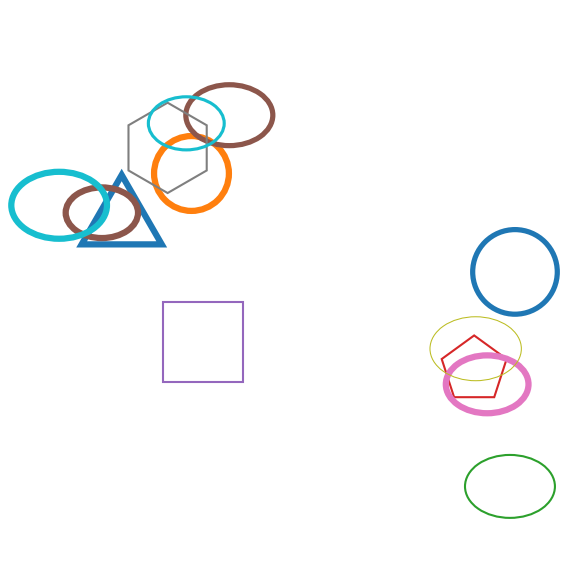[{"shape": "triangle", "thickness": 3, "radius": 0.4, "center": [0.211, 0.616]}, {"shape": "circle", "thickness": 2.5, "radius": 0.37, "center": [0.892, 0.528]}, {"shape": "circle", "thickness": 3, "radius": 0.32, "center": [0.332, 0.699]}, {"shape": "oval", "thickness": 1, "radius": 0.39, "center": [0.883, 0.157]}, {"shape": "pentagon", "thickness": 1, "radius": 0.3, "center": [0.821, 0.359]}, {"shape": "square", "thickness": 1, "radius": 0.35, "center": [0.351, 0.407]}, {"shape": "oval", "thickness": 2.5, "radius": 0.38, "center": [0.397, 0.8]}, {"shape": "oval", "thickness": 3, "radius": 0.31, "center": [0.176, 0.631]}, {"shape": "oval", "thickness": 3, "radius": 0.36, "center": [0.844, 0.334]}, {"shape": "hexagon", "thickness": 1, "radius": 0.39, "center": [0.29, 0.743]}, {"shape": "oval", "thickness": 0.5, "radius": 0.4, "center": [0.824, 0.395]}, {"shape": "oval", "thickness": 1.5, "radius": 0.33, "center": [0.323, 0.786]}, {"shape": "oval", "thickness": 3, "radius": 0.41, "center": [0.102, 0.644]}]